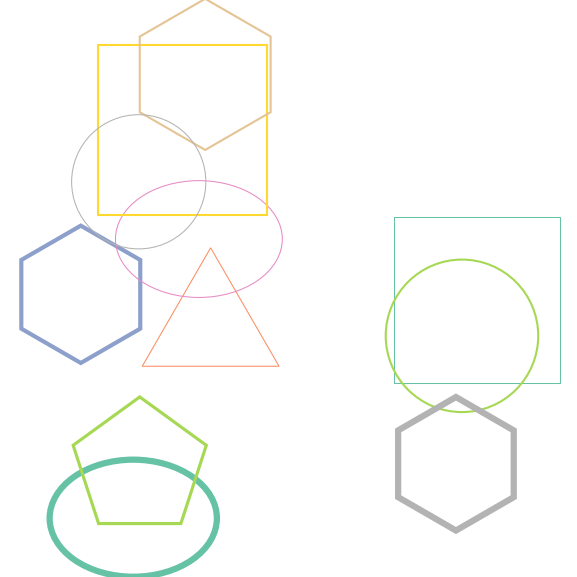[{"shape": "square", "thickness": 0.5, "radius": 0.72, "center": [0.826, 0.48]}, {"shape": "oval", "thickness": 3, "radius": 0.72, "center": [0.231, 0.102]}, {"shape": "triangle", "thickness": 0.5, "radius": 0.68, "center": [0.365, 0.433]}, {"shape": "hexagon", "thickness": 2, "radius": 0.59, "center": [0.14, 0.49]}, {"shape": "oval", "thickness": 0.5, "radius": 0.72, "center": [0.344, 0.585]}, {"shape": "circle", "thickness": 1, "radius": 0.66, "center": [0.8, 0.418]}, {"shape": "pentagon", "thickness": 1.5, "radius": 0.61, "center": [0.242, 0.191]}, {"shape": "square", "thickness": 1, "radius": 0.73, "center": [0.316, 0.774]}, {"shape": "hexagon", "thickness": 1, "radius": 0.65, "center": [0.355, 0.87]}, {"shape": "circle", "thickness": 0.5, "radius": 0.58, "center": [0.24, 0.684]}, {"shape": "hexagon", "thickness": 3, "radius": 0.58, "center": [0.79, 0.196]}]